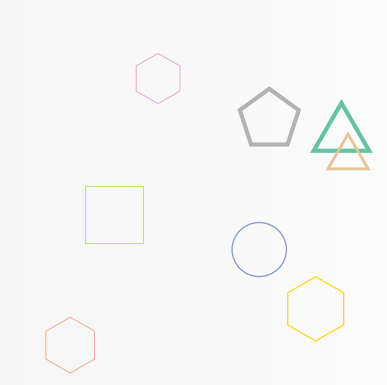[{"shape": "triangle", "thickness": 3, "radius": 0.41, "center": [0.881, 0.65]}, {"shape": "hexagon", "thickness": 0.5, "radius": 0.36, "center": [0.181, 0.104]}, {"shape": "circle", "thickness": 1, "radius": 0.35, "center": [0.669, 0.352]}, {"shape": "hexagon", "thickness": 0.5, "radius": 0.33, "center": [0.408, 0.796]}, {"shape": "square", "thickness": 0.5, "radius": 0.37, "center": [0.294, 0.444]}, {"shape": "hexagon", "thickness": 1, "radius": 0.42, "center": [0.815, 0.198]}, {"shape": "triangle", "thickness": 2, "radius": 0.3, "center": [0.898, 0.591]}, {"shape": "pentagon", "thickness": 3, "radius": 0.4, "center": [0.695, 0.689]}]